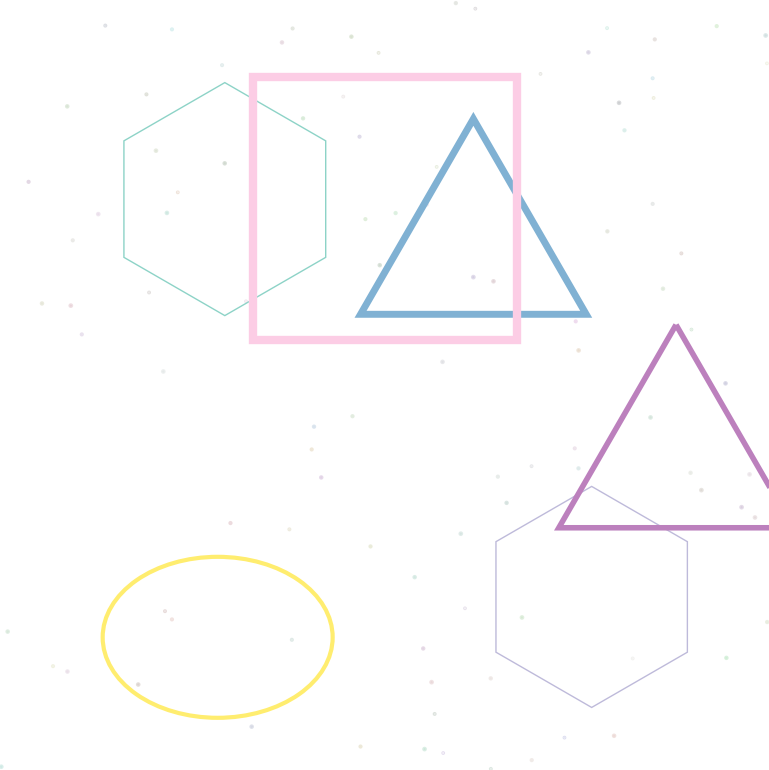[{"shape": "hexagon", "thickness": 0.5, "radius": 0.76, "center": [0.292, 0.741]}, {"shape": "hexagon", "thickness": 0.5, "radius": 0.72, "center": [0.768, 0.225]}, {"shape": "triangle", "thickness": 2.5, "radius": 0.85, "center": [0.615, 0.676]}, {"shape": "square", "thickness": 3, "radius": 0.86, "center": [0.5, 0.729]}, {"shape": "triangle", "thickness": 2, "radius": 0.88, "center": [0.878, 0.402]}, {"shape": "oval", "thickness": 1.5, "radius": 0.75, "center": [0.283, 0.172]}]